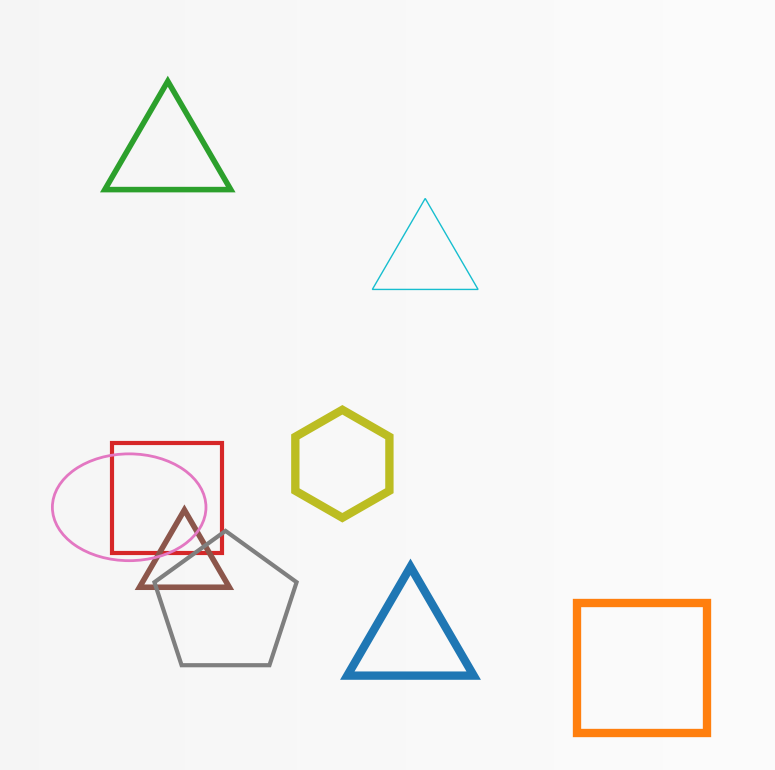[{"shape": "triangle", "thickness": 3, "radius": 0.47, "center": [0.53, 0.17]}, {"shape": "square", "thickness": 3, "radius": 0.42, "center": [0.828, 0.132]}, {"shape": "triangle", "thickness": 2, "radius": 0.47, "center": [0.217, 0.801]}, {"shape": "square", "thickness": 1.5, "radius": 0.35, "center": [0.216, 0.353]}, {"shape": "triangle", "thickness": 2, "radius": 0.33, "center": [0.238, 0.271]}, {"shape": "oval", "thickness": 1, "radius": 0.5, "center": [0.167, 0.341]}, {"shape": "pentagon", "thickness": 1.5, "radius": 0.48, "center": [0.291, 0.214]}, {"shape": "hexagon", "thickness": 3, "radius": 0.35, "center": [0.442, 0.398]}, {"shape": "triangle", "thickness": 0.5, "radius": 0.39, "center": [0.549, 0.664]}]